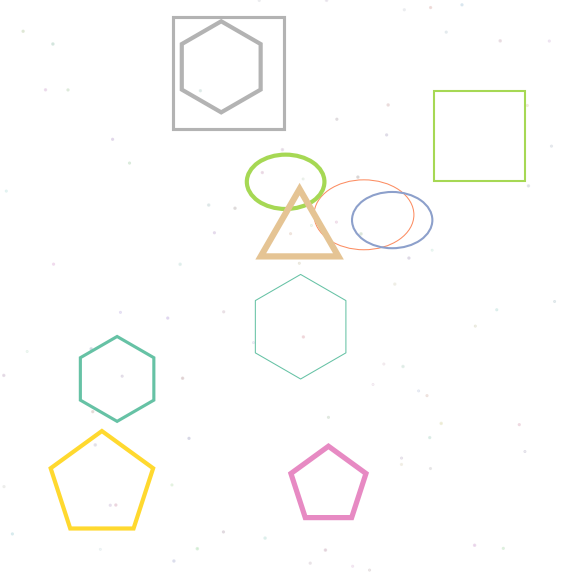[{"shape": "hexagon", "thickness": 0.5, "radius": 0.45, "center": [0.521, 0.433]}, {"shape": "hexagon", "thickness": 1.5, "radius": 0.37, "center": [0.203, 0.343]}, {"shape": "oval", "thickness": 0.5, "radius": 0.43, "center": [0.63, 0.627]}, {"shape": "oval", "thickness": 1, "radius": 0.35, "center": [0.679, 0.618]}, {"shape": "pentagon", "thickness": 2.5, "radius": 0.34, "center": [0.569, 0.158]}, {"shape": "oval", "thickness": 2, "radius": 0.34, "center": [0.495, 0.684]}, {"shape": "square", "thickness": 1, "radius": 0.39, "center": [0.83, 0.764]}, {"shape": "pentagon", "thickness": 2, "radius": 0.47, "center": [0.176, 0.159]}, {"shape": "triangle", "thickness": 3, "radius": 0.39, "center": [0.519, 0.594]}, {"shape": "hexagon", "thickness": 2, "radius": 0.39, "center": [0.383, 0.883]}, {"shape": "square", "thickness": 1.5, "radius": 0.48, "center": [0.395, 0.873]}]